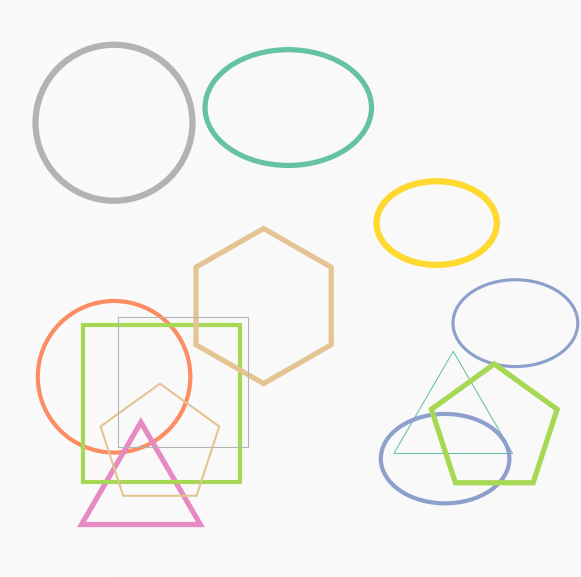[{"shape": "oval", "thickness": 2.5, "radius": 0.72, "center": [0.496, 0.813]}, {"shape": "triangle", "thickness": 0.5, "radius": 0.59, "center": [0.78, 0.273]}, {"shape": "circle", "thickness": 2, "radius": 0.66, "center": [0.196, 0.347]}, {"shape": "oval", "thickness": 1.5, "radius": 0.54, "center": [0.887, 0.44]}, {"shape": "oval", "thickness": 2, "radius": 0.55, "center": [0.766, 0.205]}, {"shape": "triangle", "thickness": 2.5, "radius": 0.59, "center": [0.242, 0.15]}, {"shape": "pentagon", "thickness": 2.5, "radius": 0.57, "center": [0.85, 0.255]}, {"shape": "square", "thickness": 2, "radius": 0.68, "center": [0.277, 0.3]}, {"shape": "oval", "thickness": 3, "radius": 0.52, "center": [0.751, 0.613]}, {"shape": "hexagon", "thickness": 2.5, "radius": 0.67, "center": [0.453, 0.469]}, {"shape": "pentagon", "thickness": 1, "radius": 0.54, "center": [0.275, 0.227]}, {"shape": "square", "thickness": 0.5, "radius": 0.56, "center": [0.314, 0.338]}, {"shape": "circle", "thickness": 3, "radius": 0.68, "center": [0.196, 0.787]}]